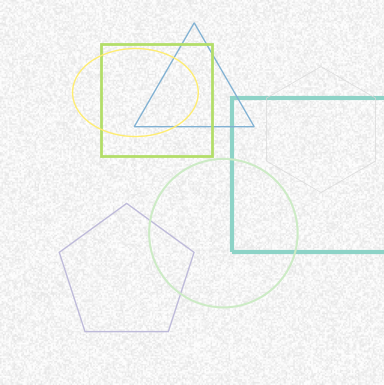[{"shape": "square", "thickness": 3, "radius": 1.0, "center": [0.801, 0.546]}, {"shape": "pentagon", "thickness": 1, "radius": 0.92, "center": [0.329, 0.288]}, {"shape": "triangle", "thickness": 1, "radius": 0.9, "center": [0.504, 0.761]}, {"shape": "square", "thickness": 2, "radius": 0.72, "center": [0.406, 0.74]}, {"shape": "hexagon", "thickness": 0.5, "radius": 0.82, "center": [0.834, 0.663]}, {"shape": "circle", "thickness": 1.5, "radius": 0.96, "center": [0.58, 0.394]}, {"shape": "oval", "thickness": 1, "radius": 0.82, "center": [0.352, 0.76]}]